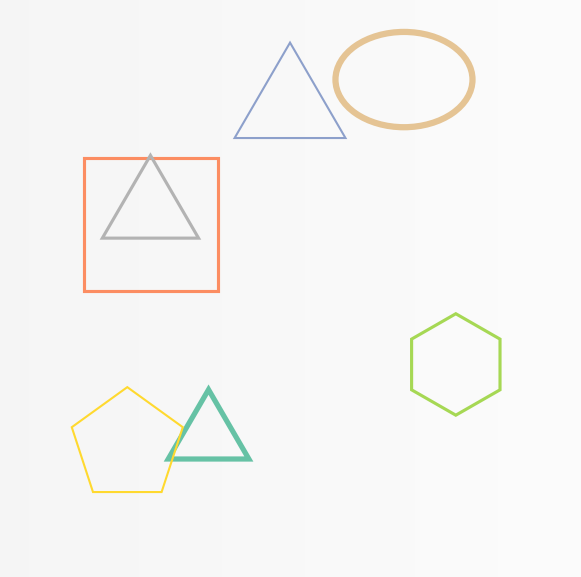[{"shape": "triangle", "thickness": 2.5, "radius": 0.4, "center": [0.359, 0.244]}, {"shape": "square", "thickness": 1.5, "radius": 0.58, "center": [0.26, 0.611]}, {"shape": "triangle", "thickness": 1, "radius": 0.55, "center": [0.499, 0.815]}, {"shape": "hexagon", "thickness": 1.5, "radius": 0.44, "center": [0.784, 0.368]}, {"shape": "pentagon", "thickness": 1, "radius": 0.5, "center": [0.219, 0.228]}, {"shape": "oval", "thickness": 3, "radius": 0.59, "center": [0.695, 0.861]}, {"shape": "triangle", "thickness": 1.5, "radius": 0.48, "center": [0.259, 0.635]}]